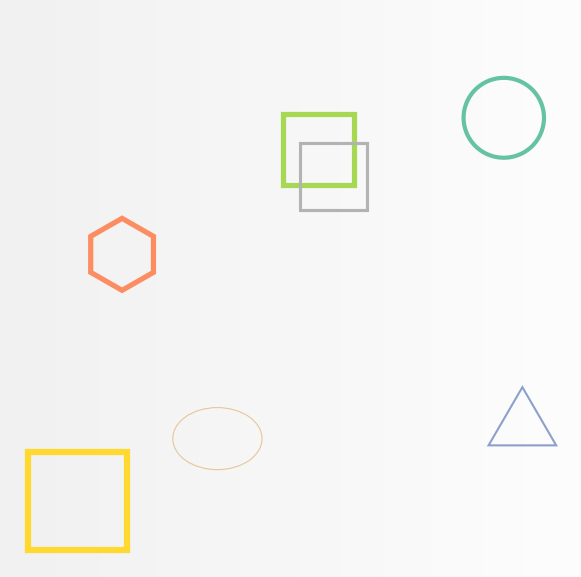[{"shape": "circle", "thickness": 2, "radius": 0.35, "center": [0.867, 0.795]}, {"shape": "hexagon", "thickness": 2.5, "radius": 0.31, "center": [0.21, 0.559]}, {"shape": "triangle", "thickness": 1, "radius": 0.34, "center": [0.899, 0.262]}, {"shape": "square", "thickness": 2.5, "radius": 0.31, "center": [0.548, 0.74]}, {"shape": "square", "thickness": 3, "radius": 0.43, "center": [0.134, 0.132]}, {"shape": "oval", "thickness": 0.5, "radius": 0.38, "center": [0.374, 0.24]}, {"shape": "square", "thickness": 1.5, "radius": 0.29, "center": [0.574, 0.694]}]